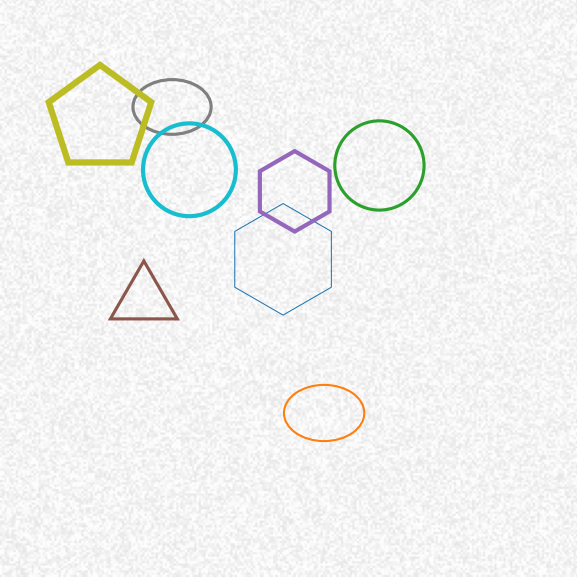[{"shape": "hexagon", "thickness": 0.5, "radius": 0.48, "center": [0.49, 0.55]}, {"shape": "oval", "thickness": 1, "radius": 0.35, "center": [0.561, 0.284]}, {"shape": "circle", "thickness": 1.5, "radius": 0.39, "center": [0.657, 0.713]}, {"shape": "hexagon", "thickness": 2, "radius": 0.35, "center": [0.51, 0.668]}, {"shape": "triangle", "thickness": 1.5, "radius": 0.33, "center": [0.249, 0.48]}, {"shape": "oval", "thickness": 1.5, "radius": 0.34, "center": [0.298, 0.814]}, {"shape": "pentagon", "thickness": 3, "radius": 0.47, "center": [0.173, 0.793]}, {"shape": "circle", "thickness": 2, "radius": 0.4, "center": [0.328, 0.705]}]